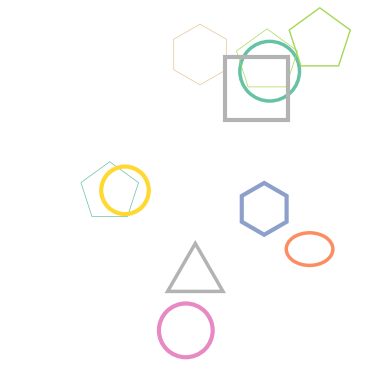[{"shape": "pentagon", "thickness": 0.5, "radius": 0.39, "center": [0.285, 0.501]}, {"shape": "circle", "thickness": 2.5, "radius": 0.39, "center": [0.7, 0.815]}, {"shape": "oval", "thickness": 2.5, "radius": 0.3, "center": [0.804, 0.353]}, {"shape": "hexagon", "thickness": 3, "radius": 0.34, "center": [0.686, 0.458]}, {"shape": "circle", "thickness": 3, "radius": 0.35, "center": [0.483, 0.142]}, {"shape": "pentagon", "thickness": 0.5, "radius": 0.42, "center": [0.693, 0.842]}, {"shape": "pentagon", "thickness": 1, "radius": 0.42, "center": [0.831, 0.896]}, {"shape": "circle", "thickness": 3, "radius": 0.31, "center": [0.325, 0.506]}, {"shape": "hexagon", "thickness": 0.5, "radius": 0.39, "center": [0.52, 0.858]}, {"shape": "square", "thickness": 3, "radius": 0.41, "center": [0.666, 0.771]}, {"shape": "triangle", "thickness": 2.5, "radius": 0.42, "center": [0.507, 0.285]}]